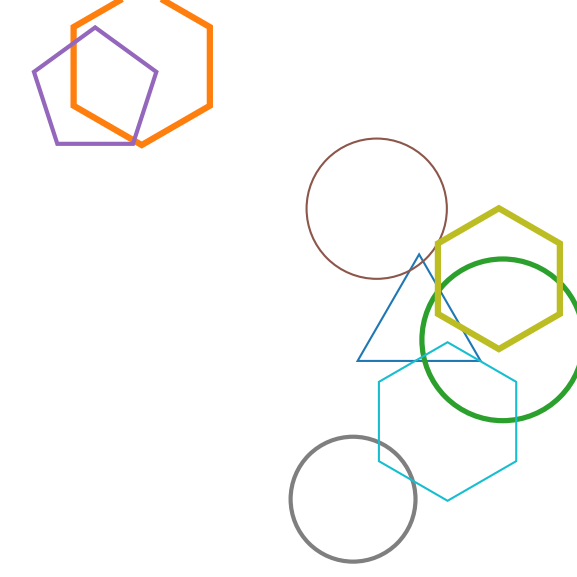[{"shape": "triangle", "thickness": 1, "radius": 0.62, "center": [0.726, 0.436]}, {"shape": "hexagon", "thickness": 3, "radius": 0.68, "center": [0.245, 0.884]}, {"shape": "circle", "thickness": 2.5, "radius": 0.7, "center": [0.871, 0.411]}, {"shape": "pentagon", "thickness": 2, "radius": 0.56, "center": [0.165, 0.84]}, {"shape": "circle", "thickness": 1, "radius": 0.61, "center": [0.652, 0.638]}, {"shape": "circle", "thickness": 2, "radius": 0.54, "center": [0.611, 0.135]}, {"shape": "hexagon", "thickness": 3, "radius": 0.61, "center": [0.864, 0.517]}, {"shape": "hexagon", "thickness": 1, "radius": 0.69, "center": [0.775, 0.269]}]